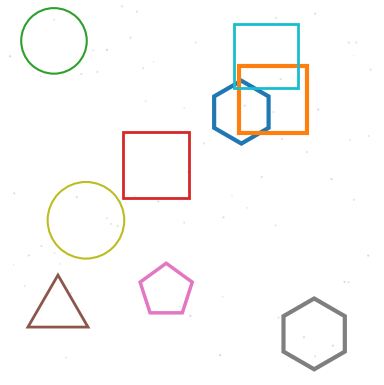[{"shape": "hexagon", "thickness": 3, "radius": 0.41, "center": [0.627, 0.709]}, {"shape": "square", "thickness": 3, "radius": 0.44, "center": [0.71, 0.742]}, {"shape": "circle", "thickness": 1.5, "radius": 0.43, "center": [0.14, 0.894]}, {"shape": "square", "thickness": 2, "radius": 0.43, "center": [0.406, 0.571]}, {"shape": "triangle", "thickness": 2, "radius": 0.45, "center": [0.151, 0.195]}, {"shape": "pentagon", "thickness": 2.5, "radius": 0.36, "center": [0.432, 0.245]}, {"shape": "hexagon", "thickness": 3, "radius": 0.46, "center": [0.816, 0.133]}, {"shape": "circle", "thickness": 1.5, "radius": 0.5, "center": [0.223, 0.428]}, {"shape": "square", "thickness": 2, "radius": 0.41, "center": [0.69, 0.854]}]